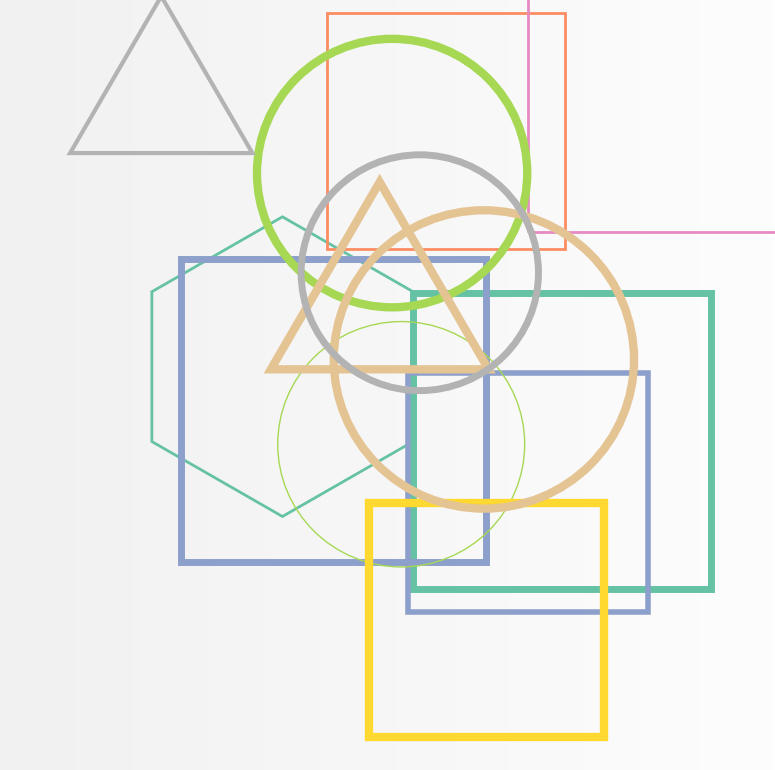[{"shape": "square", "thickness": 2.5, "radius": 0.96, "center": [0.725, 0.427]}, {"shape": "hexagon", "thickness": 1, "radius": 0.97, "center": [0.364, 0.524]}, {"shape": "square", "thickness": 1, "radius": 0.77, "center": [0.576, 0.83]}, {"shape": "square", "thickness": 2.5, "radius": 0.98, "center": [0.431, 0.467]}, {"shape": "square", "thickness": 2, "radius": 0.78, "center": [0.682, 0.36]}, {"shape": "square", "thickness": 1, "radius": 0.86, "center": [0.853, 0.87]}, {"shape": "circle", "thickness": 0.5, "radius": 0.8, "center": [0.518, 0.423]}, {"shape": "circle", "thickness": 3, "radius": 0.87, "center": [0.506, 0.775]}, {"shape": "square", "thickness": 3, "radius": 0.76, "center": [0.628, 0.195]}, {"shape": "circle", "thickness": 3, "radius": 0.97, "center": [0.624, 0.533]}, {"shape": "triangle", "thickness": 3, "radius": 0.81, "center": [0.49, 0.601]}, {"shape": "triangle", "thickness": 1.5, "radius": 0.68, "center": [0.208, 0.869]}, {"shape": "circle", "thickness": 2.5, "radius": 0.77, "center": [0.542, 0.646]}]